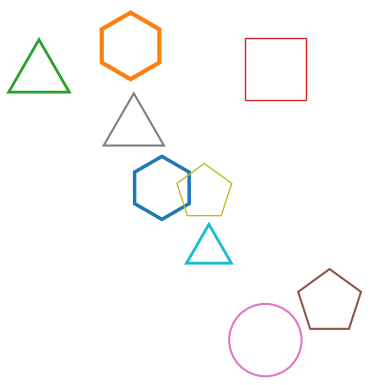[{"shape": "hexagon", "thickness": 2.5, "radius": 0.41, "center": [0.421, 0.512]}, {"shape": "hexagon", "thickness": 3, "radius": 0.43, "center": [0.339, 0.881]}, {"shape": "triangle", "thickness": 2, "radius": 0.45, "center": [0.101, 0.806]}, {"shape": "square", "thickness": 1, "radius": 0.4, "center": [0.715, 0.821]}, {"shape": "pentagon", "thickness": 1.5, "radius": 0.43, "center": [0.856, 0.215]}, {"shape": "circle", "thickness": 1.5, "radius": 0.47, "center": [0.689, 0.117]}, {"shape": "triangle", "thickness": 1.5, "radius": 0.45, "center": [0.348, 0.667]}, {"shape": "pentagon", "thickness": 1, "radius": 0.37, "center": [0.531, 0.5]}, {"shape": "triangle", "thickness": 2, "radius": 0.34, "center": [0.543, 0.35]}]